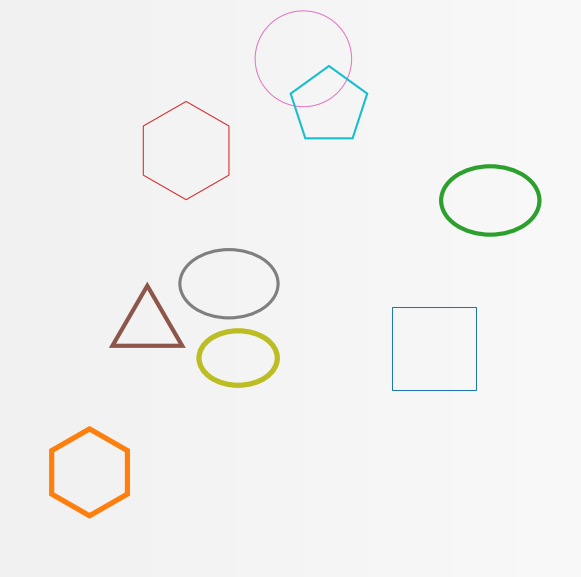[{"shape": "square", "thickness": 0.5, "radius": 0.36, "center": [0.746, 0.395]}, {"shape": "hexagon", "thickness": 2.5, "radius": 0.38, "center": [0.154, 0.181]}, {"shape": "oval", "thickness": 2, "radius": 0.42, "center": [0.844, 0.652]}, {"shape": "hexagon", "thickness": 0.5, "radius": 0.43, "center": [0.32, 0.738]}, {"shape": "triangle", "thickness": 2, "radius": 0.35, "center": [0.253, 0.435]}, {"shape": "circle", "thickness": 0.5, "radius": 0.41, "center": [0.522, 0.897]}, {"shape": "oval", "thickness": 1.5, "radius": 0.42, "center": [0.394, 0.508]}, {"shape": "oval", "thickness": 2.5, "radius": 0.34, "center": [0.41, 0.379]}, {"shape": "pentagon", "thickness": 1, "radius": 0.35, "center": [0.566, 0.816]}]